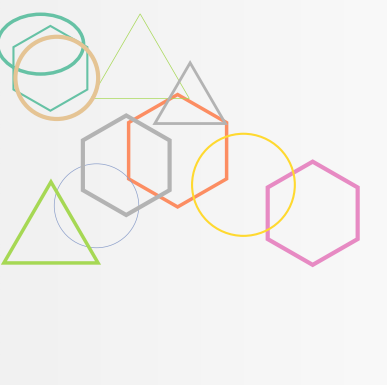[{"shape": "oval", "thickness": 2.5, "radius": 0.55, "center": [0.105, 0.885]}, {"shape": "hexagon", "thickness": 1.5, "radius": 0.55, "center": [0.13, 0.823]}, {"shape": "hexagon", "thickness": 2.5, "radius": 0.73, "center": [0.458, 0.609]}, {"shape": "circle", "thickness": 0.5, "radius": 0.55, "center": [0.249, 0.465]}, {"shape": "hexagon", "thickness": 3, "radius": 0.67, "center": [0.807, 0.446]}, {"shape": "triangle", "thickness": 0.5, "radius": 0.73, "center": [0.362, 0.818]}, {"shape": "triangle", "thickness": 2.5, "radius": 0.7, "center": [0.131, 0.387]}, {"shape": "circle", "thickness": 1.5, "radius": 0.66, "center": [0.628, 0.52]}, {"shape": "circle", "thickness": 3, "radius": 0.53, "center": [0.147, 0.798]}, {"shape": "hexagon", "thickness": 3, "radius": 0.65, "center": [0.326, 0.571]}, {"shape": "triangle", "thickness": 2, "radius": 0.53, "center": [0.491, 0.732]}]